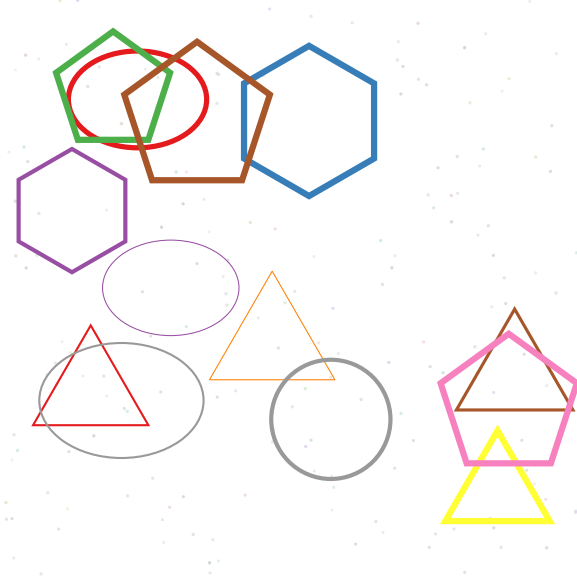[{"shape": "triangle", "thickness": 1, "radius": 0.58, "center": [0.157, 0.32]}, {"shape": "oval", "thickness": 2.5, "radius": 0.6, "center": [0.238, 0.827]}, {"shape": "hexagon", "thickness": 3, "radius": 0.65, "center": [0.535, 0.79]}, {"shape": "pentagon", "thickness": 3, "radius": 0.52, "center": [0.196, 0.841]}, {"shape": "oval", "thickness": 0.5, "radius": 0.59, "center": [0.296, 0.501]}, {"shape": "hexagon", "thickness": 2, "radius": 0.53, "center": [0.125, 0.634]}, {"shape": "triangle", "thickness": 0.5, "radius": 0.63, "center": [0.471, 0.404]}, {"shape": "triangle", "thickness": 3, "radius": 0.52, "center": [0.862, 0.149]}, {"shape": "pentagon", "thickness": 3, "radius": 0.66, "center": [0.341, 0.794]}, {"shape": "triangle", "thickness": 1.5, "radius": 0.58, "center": [0.891, 0.347]}, {"shape": "pentagon", "thickness": 3, "radius": 0.62, "center": [0.881, 0.297]}, {"shape": "circle", "thickness": 2, "radius": 0.52, "center": [0.573, 0.273]}, {"shape": "oval", "thickness": 1, "radius": 0.71, "center": [0.21, 0.306]}]